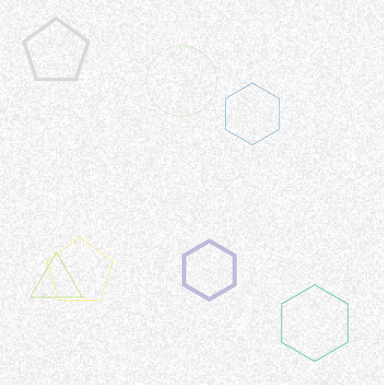[{"shape": "hexagon", "thickness": 1, "radius": 0.5, "center": [0.817, 0.161]}, {"shape": "hexagon", "thickness": 3, "radius": 0.38, "center": [0.544, 0.298]}, {"shape": "hexagon", "thickness": 0.5, "radius": 0.4, "center": [0.656, 0.704]}, {"shape": "triangle", "thickness": 0.5, "radius": 0.39, "center": [0.146, 0.267]}, {"shape": "pentagon", "thickness": 2.5, "radius": 0.44, "center": [0.146, 0.865]}, {"shape": "circle", "thickness": 0.5, "radius": 0.46, "center": [0.472, 0.789]}, {"shape": "pentagon", "thickness": 0.5, "radius": 0.45, "center": [0.208, 0.293]}]